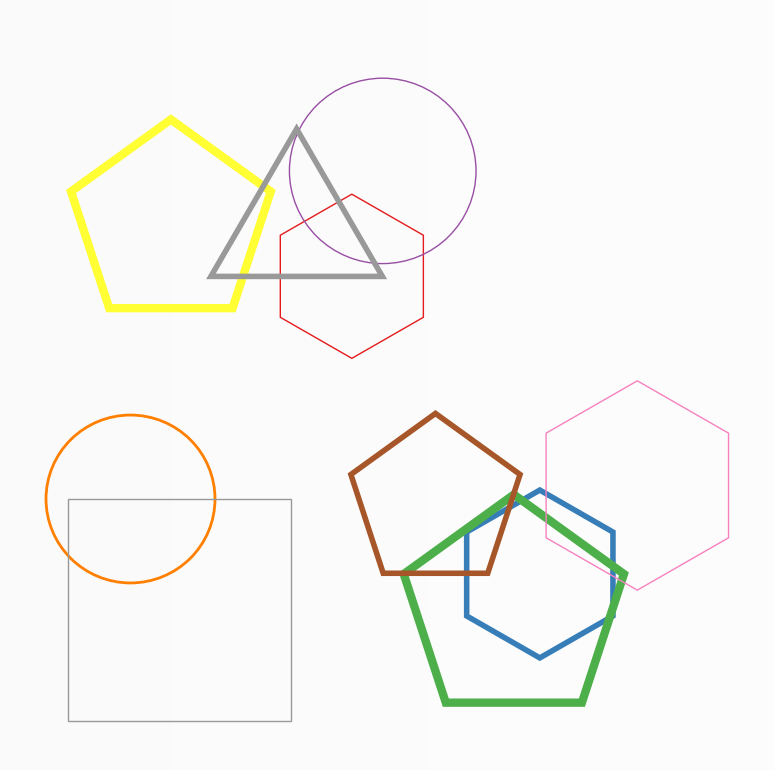[{"shape": "hexagon", "thickness": 0.5, "radius": 0.53, "center": [0.454, 0.641]}, {"shape": "hexagon", "thickness": 2, "radius": 0.54, "center": [0.697, 0.255]}, {"shape": "pentagon", "thickness": 3, "radius": 0.75, "center": [0.663, 0.208]}, {"shape": "circle", "thickness": 0.5, "radius": 0.6, "center": [0.494, 0.778]}, {"shape": "circle", "thickness": 1, "radius": 0.55, "center": [0.168, 0.352]}, {"shape": "pentagon", "thickness": 3, "radius": 0.68, "center": [0.221, 0.709]}, {"shape": "pentagon", "thickness": 2, "radius": 0.57, "center": [0.562, 0.348]}, {"shape": "hexagon", "thickness": 0.5, "radius": 0.68, "center": [0.822, 0.37]}, {"shape": "square", "thickness": 0.5, "radius": 0.72, "center": [0.232, 0.208]}, {"shape": "triangle", "thickness": 2, "radius": 0.64, "center": [0.383, 0.705]}]